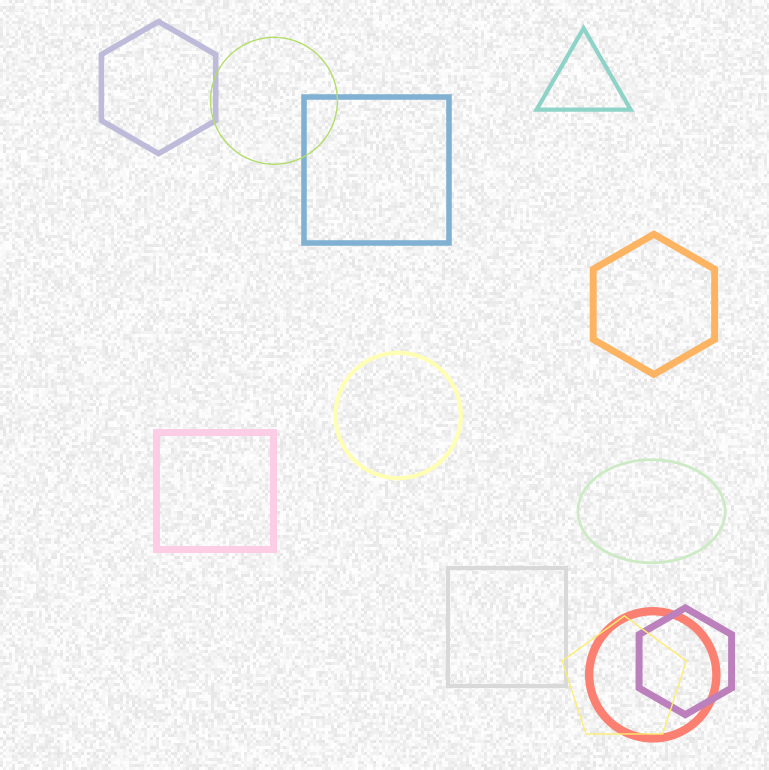[{"shape": "triangle", "thickness": 1.5, "radius": 0.35, "center": [0.758, 0.893]}, {"shape": "circle", "thickness": 1.5, "radius": 0.41, "center": [0.517, 0.46]}, {"shape": "hexagon", "thickness": 2, "radius": 0.43, "center": [0.206, 0.886]}, {"shape": "circle", "thickness": 3, "radius": 0.41, "center": [0.848, 0.124]}, {"shape": "square", "thickness": 2, "radius": 0.47, "center": [0.489, 0.779]}, {"shape": "hexagon", "thickness": 2.5, "radius": 0.46, "center": [0.849, 0.605]}, {"shape": "circle", "thickness": 0.5, "radius": 0.41, "center": [0.356, 0.869]}, {"shape": "square", "thickness": 2.5, "radius": 0.38, "center": [0.278, 0.363]}, {"shape": "square", "thickness": 1.5, "radius": 0.38, "center": [0.659, 0.186]}, {"shape": "hexagon", "thickness": 2.5, "radius": 0.35, "center": [0.89, 0.141]}, {"shape": "oval", "thickness": 1, "radius": 0.48, "center": [0.846, 0.336]}, {"shape": "pentagon", "thickness": 0.5, "radius": 0.42, "center": [0.811, 0.115]}]